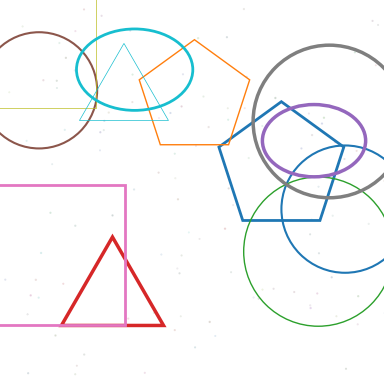[{"shape": "pentagon", "thickness": 2, "radius": 0.85, "center": [0.731, 0.565]}, {"shape": "circle", "thickness": 1.5, "radius": 0.83, "center": [0.896, 0.457]}, {"shape": "pentagon", "thickness": 1, "radius": 0.75, "center": [0.505, 0.746]}, {"shape": "circle", "thickness": 1, "radius": 0.97, "center": [0.827, 0.346]}, {"shape": "triangle", "thickness": 2.5, "radius": 0.77, "center": [0.292, 0.231]}, {"shape": "oval", "thickness": 2.5, "radius": 0.67, "center": [0.816, 0.635]}, {"shape": "circle", "thickness": 1.5, "radius": 0.75, "center": [0.101, 0.765]}, {"shape": "square", "thickness": 2, "radius": 0.9, "center": [0.143, 0.337]}, {"shape": "circle", "thickness": 2.5, "radius": 0.99, "center": [0.856, 0.685]}, {"shape": "square", "thickness": 0.5, "radius": 0.75, "center": [0.1, 0.868]}, {"shape": "triangle", "thickness": 0.5, "radius": 0.67, "center": [0.322, 0.754]}, {"shape": "oval", "thickness": 2, "radius": 0.76, "center": [0.35, 0.819]}]